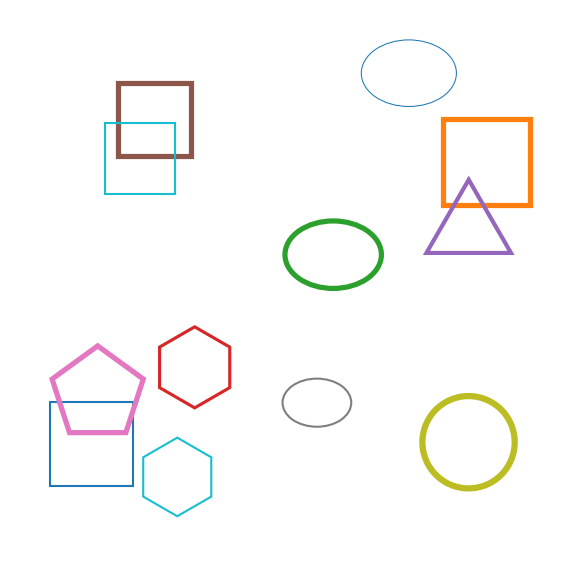[{"shape": "square", "thickness": 1, "radius": 0.36, "center": [0.159, 0.23]}, {"shape": "oval", "thickness": 0.5, "radius": 0.41, "center": [0.708, 0.872]}, {"shape": "square", "thickness": 2.5, "radius": 0.38, "center": [0.842, 0.719]}, {"shape": "oval", "thickness": 2.5, "radius": 0.42, "center": [0.577, 0.558]}, {"shape": "hexagon", "thickness": 1.5, "radius": 0.35, "center": [0.337, 0.363]}, {"shape": "triangle", "thickness": 2, "radius": 0.42, "center": [0.812, 0.603]}, {"shape": "square", "thickness": 2.5, "radius": 0.31, "center": [0.268, 0.792]}, {"shape": "pentagon", "thickness": 2.5, "radius": 0.42, "center": [0.169, 0.317]}, {"shape": "oval", "thickness": 1, "radius": 0.3, "center": [0.549, 0.302]}, {"shape": "circle", "thickness": 3, "radius": 0.4, "center": [0.811, 0.233]}, {"shape": "hexagon", "thickness": 1, "radius": 0.34, "center": [0.307, 0.173]}, {"shape": "square", "thickness": 1, "radius": 0.3, "center": [0.243, 0.725]}]